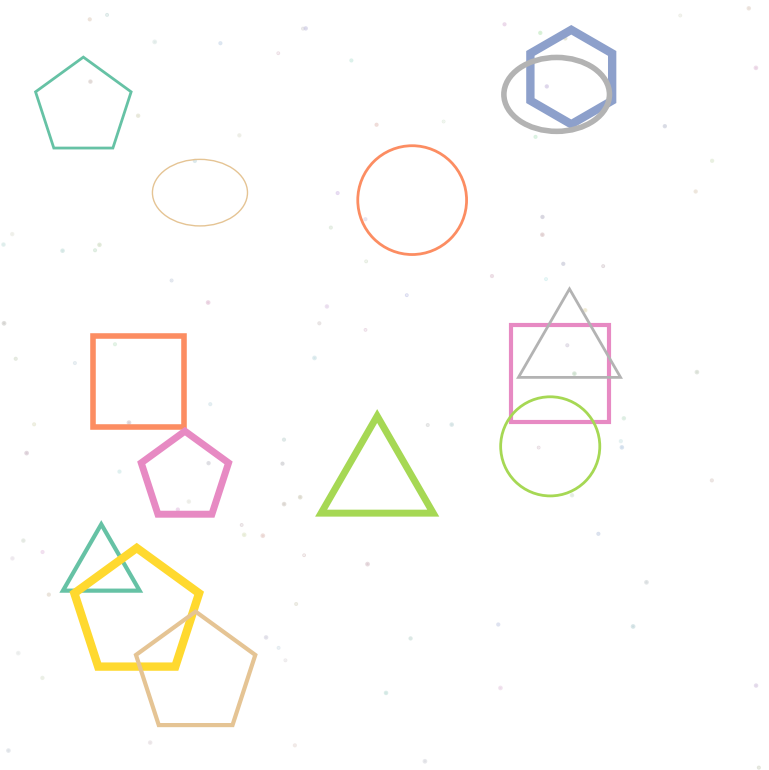[{"shape": "triangle", "thickness": 1.5, "radius": 0.29, "center": [0.132, 0.262]}, {"shape": "pentagon", "thickness": 1, "radius": 0.33, "center": [0.108, 0.861]}, {"shape": "circle", "thickness": 1, "radius": 0.35, "center": [0.535, 0.74]}, {"shape": "square", "thickness": 2, "radius": 0.3, "center": [0.18, 0.505]}, {"shape": "hexagon", "thickness": 3, "radius": 0.31, "center": [0.742, 0.9]}, {"shape": "square", "thickness": 1.5, "radius": 0.32, "center": [0.727, 0.515]}, {"shape": "pentagon", "thickness": 2.5, "radius": 0.3, "center": [0.24, 0.38]}, {"shape": "circle", "thickness": 1, "radius": 0.32, "center": [0.715, 0.42]}, {"shape": "triangle", "thickness": 2.5, "radius": 0.42, "center": [0.49, 0.376]}, {"shape": "pentagon", "thickness": 3, "radius": 0.43, "center": [0.178, 0.203]}, {"shape": "oval", "thickness": 0.5, "radius": 0.31, "center": [0.26, 0.75]}, {"shape": "pentagon", "thickness": 1.5, "radius": 0.41, "center": [0.254, 0.124]}, {"shape": "oval", "thickness": 2, "radius": 0.34, "center": [0.723, 0.877]}, {"shape": "triangle", "thickness": 1, "radius": 0.38, "center": [0.74, 0.548]}]